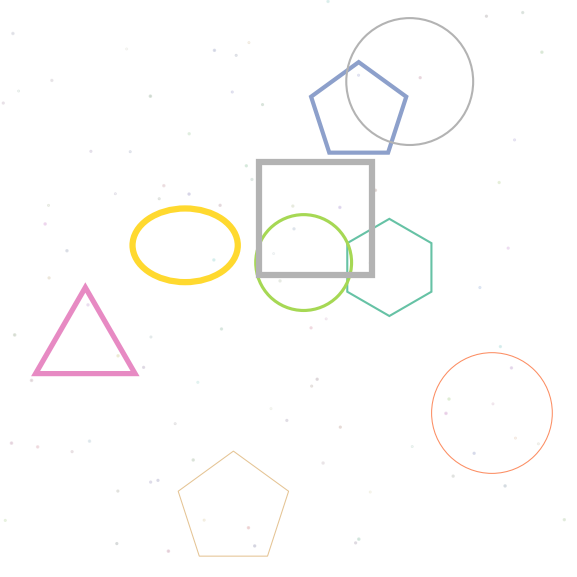[{"shape": "hexagon", "thickness": 1, "radius": 0.42, "center": [0.674, 0.536]}, {"shape": "circle", "thickness": 0.5, "radius": 0.52, "center": [0.852, 0.284]}, {"shape": "pentagon", "thickness": 2, "radius": 0.43, "center": [0.621, 0.805]}, {"shape": "triangle", "thickness": 2.5, "radius": 0.5, "center": [0.148, 0.402]}, {"shape": "circle", "thickness": 1.5, "radius": 0.41, "center": [0.526, 0.544]}, {"shape": "oval", "thickness": 3, "radius": 0.46, "center": [0.321, 0.574]}, {"shape": "pentagon", "thickness": 0.5, "radius": 0.5, "center": [0.404, 0.117]}, {"shape": "square", "thickness": 3, "radius": 0.49, "center": [0.547, 0.621]}, {"shape": "circle", "thickness": 1, "radius": 0.55, "center": [0.709, 0.858]}]